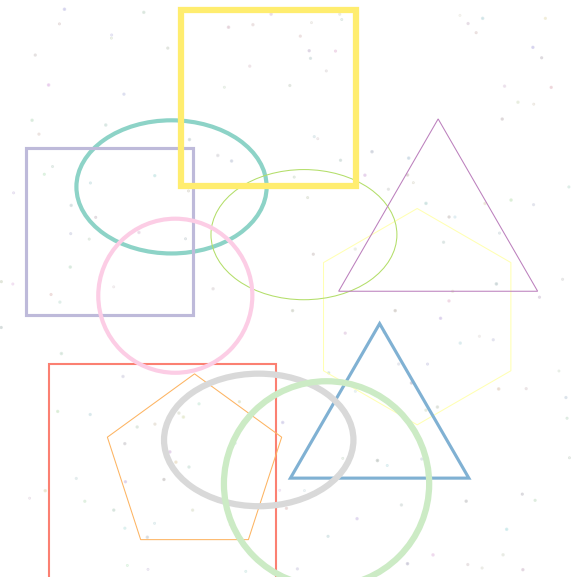[{"shape": "oval", "thickness": 2, "radius": 0.82, "center": [0.297, 0.676]}, {"shape": "hexagon", "thickness": 0.5, "radius": 0.94, "center": [0.722, 0.451]}, {"shape": "square", "thickness": 1.5, "radius": 0.72, "center": [0.19, 0.598]}, {"shape": "square", "thickness": 1, "radius": 0.98, "center": [0.281, 0.172]}, {"shape": "triangle", "thickness": 1.5, "radius": 0.89, "center": [0.657, 0.26]}, {"shape": "pentagon", "thickness": 0.5, "radius": 0.79, "center": [0.337, 0.193]}, {"shape": "oval", "thickness": 0.5, "radius": 0.8, "center": [0.526, 0.593]}, {"shape": "circle", "thickness": 2, "radius": 0.67, "center": [0.304, 0.487]}, {"shape": "oval", "thickness": 3, "radius": 0.82, "center": [0.448, 0.237]}, {"shape": "triangle", "thickness": 0.5, "radius": 0.99, "center": [0.759, 0.594]}, {"shape": "circle", "thickness": 3, "radius": 0.89, "center": [0.565, 0.161]}, {"shape": "square", "thickness": 3, "radius": 0.76, "center": [0.465, 0.829]}]